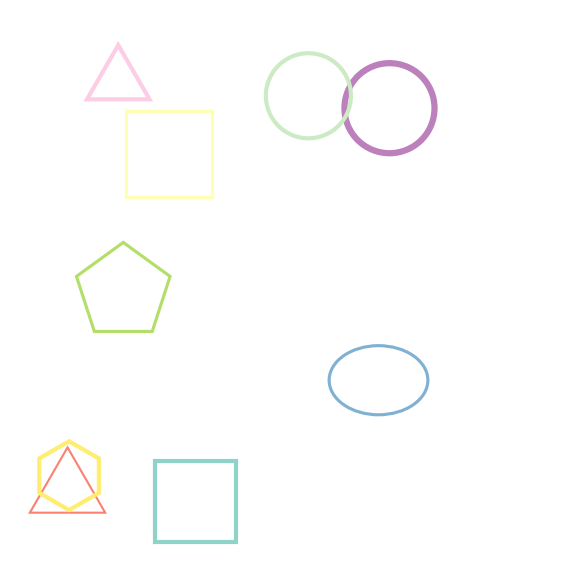[{"shape": "square", "thickness": 2, "radius": 0.35, "center": [0.338, 0.13]}, {"shape": "square", "thickness": 1.5, "radius": 0.37, "center": [0.293, 0.732]}, {"shape": "triangle", "thickness": 1, "radius": 0.38, "center": [0.117, 0.149]}, {"shape": "oval", "thickness": 1.5, "radius": 0.43, "center": [0.655, 0.341]}, {"shape": "pentagon", "thickness": 1.5, "radius": 0.43, "center": [0.213, 0.494]}, {"shape": "triangle", "thickness": 2, "radius": 0.31, "center": [0.205, 0.858]}, {"shape": "circle", "thickness": 3, "radius": 0.39, "center": [0.674, 0.812]}, {"shape": "circle", "thickness": 2, "radius": 0.37, "center": [0.534, 0.833]}, {"shape": "hexagon", "thickness": 2, "radius": 0.3, "center": [0.12, 0.175]}]